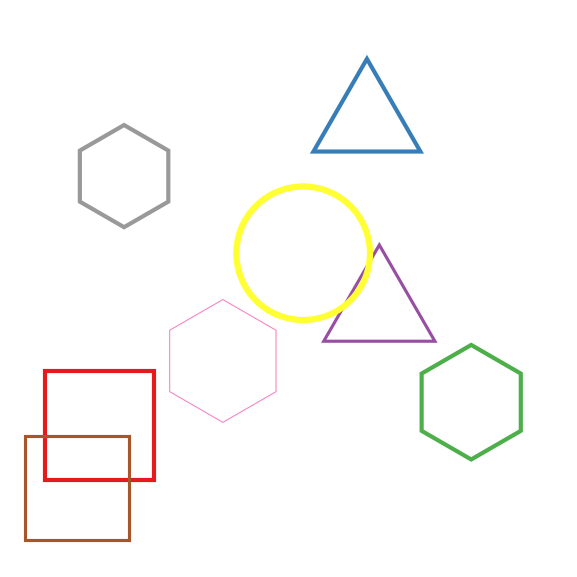[{"shape": "square", "thickness": 2, "radius": 0.47, "center": [0.173, 0.262]}, {"shape": "triangle", "thickness": 2, "radius": 0.53, "center": [0.635, 0.79]}, {"shape": "hexagon", "thickness": 2, "radius": 0.5, "center": [0.816, 0.303]}, {"shape": "triangle", "thickness": 1.5, "radius": 0.56, "center": [0.657, 0.464]}, {"shape": "circle", "thickness": 3, "radius": 0.58, "center": [0.525, 0.561]}, {"shape": "square", "thickness": 1.5, "radius": 0.45, "center": [0.133, 0.154]}, {"shape": "hexagon", "thickness": 0.5, "radius": 0.53, "center": [0.386, 0.374]}, {"shape": "hexagon", "thickness": 2, "radius": 0.44, "center": [0.215, 0.694]}]